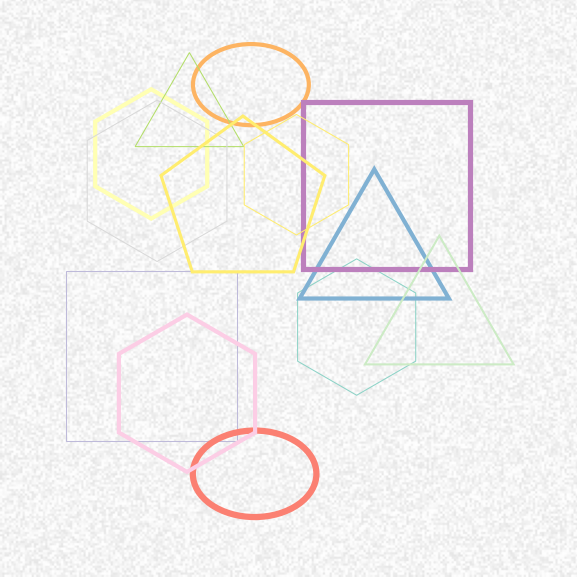[{"shape": "hexagon", "thickness": 0.5, "radius": 0.59, "center": [0.618, 0.433]}, {"shape": "hexagon", "thickness": 2, "radius": 0.56, "center": [0.262, 0.733]}, {"shape": "square", "thickness": 0.5, "radius": 0.74, "center": [0.262, 0.383]}, {"shape": "oval", "thickness": 3, "radius": 0.53, "center": [0.441, 0.179]}, {"shape": "triangle", "thickness": 2, "radius": 0.75, "center": [0.648, 0.557]}, {"shape": "oval", "thickness": 2, "radius": 0.5, "center": [0.434, 0.853]}, {"shape": "triangle", "thickness": 0.5, "radius": 0.54, "center": [0.328, 0.8]}, {"shape": "hexagon", "thickness": 2, "radius": 0.68, "center": [0.324, 0.318]}, {"shape": "hexagon", "thickness": 0.5, "radius": 0.7, "center": [0.272, 0.686]}, {"shape": "square", "thickness": 2.5, "radius": 0.72, "center": [0.669, 0.678]}, {"shape": "triangle", "thickness": 1, "radius": 0.74, "center": [0.761, 0.442]}, {"shape": "hexagon", "thickness": 0.5, "radius": 0.52, "center": [0.513, 0.697]}, {"shape": "pentagon", "thickness": 1.5, "radius": 0.75, "center": [0.421, 0.649]}]